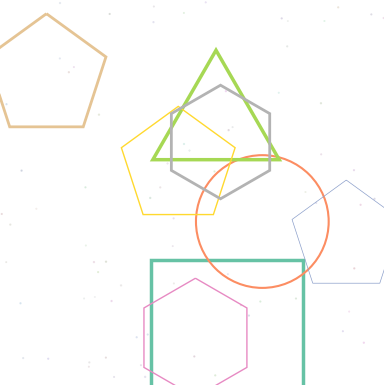[{"shape": "square", "thickness": 2.5, "radius": 0.99, "center": [0.589, 0.128]}, {"shape": "circle", "thickness": 1.5, "radius": 0.86, "center": [0.681, 0.425]}, {"shape": "pentagon", "thickness": 0.5, "radius": 0.74, "center": [0.899, 0.384]}, {"shape": "hexagon", "thickness": 1, "radius": 0.77, "center": [0.508, 0.123]}, {"shape": "triangle", "thickness": 2.5, "radius": 0.95, "center": [0.561, 0.68]}, {"shape": "pentagon", "thickness": 1, "radius": 0.78, "center": [0.463, 0.568]}, {"shape": "pentagon", "thickness": 2, "radius": 0.81, "center": [0.121, 0.802]}, {"shape": "hexagon", "thickness": 2, "radius": 0.74, "center": [0.573, 0.631]}]